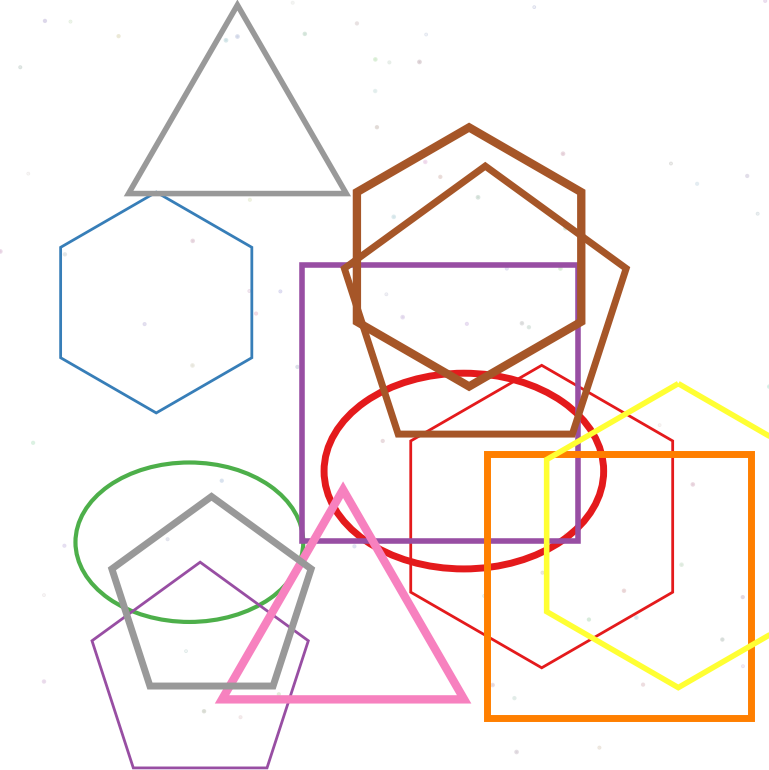[{"shape": "hexagon", "thickness": 1, "radius": 0.98, "center": [0.704, 0.329]}, {"shape": "oval", "thickness": 2.5, "radius": 0.91, "center": [0.602, 0.388]}, {"shape": "hexagon", "thickness": 1, "radius": 0.72, "center": [0.203, 0.607]}, {"shape": "oval", "thickness": 1.5, "radius": 0.74, "center": [0.246, 0.296]}, {"shape": "pentagon", "thickness": 1, "radius": 0.74, "center": [0.26, 0.122]}, {"shape": "square", "thickness": 2, "radius": 0.9, "center": [0.572, 0.477]}, {"shape": "square", "thickness": 2.5, "radius": 0.86, "center": [0.804, 0.239]}, {"shape": "hexagon", "thickness": 2, "radius": 0.99, "center": [0.881, 0.304]}, {"shape": "hexagon", "thickness": 3, "radius": 0.84, "center": [0.609, 0.666]}, {"shape": "pentagon", "thickness": 2.5, "radius": 0.96, "center": [0.63, 0.592]}, {"shape": "triangle", "thickness": 3, "radius": 0.91, "center": [0.446, 0.182]}, {"shape": "triangle", "thickness": 2, "radius": 0.82, "center": [0.308, 0.83]}, {"shape": "pentagon", "thickness": 2.5, "radius": 0.68, "center": [0.275, 0.219]}]